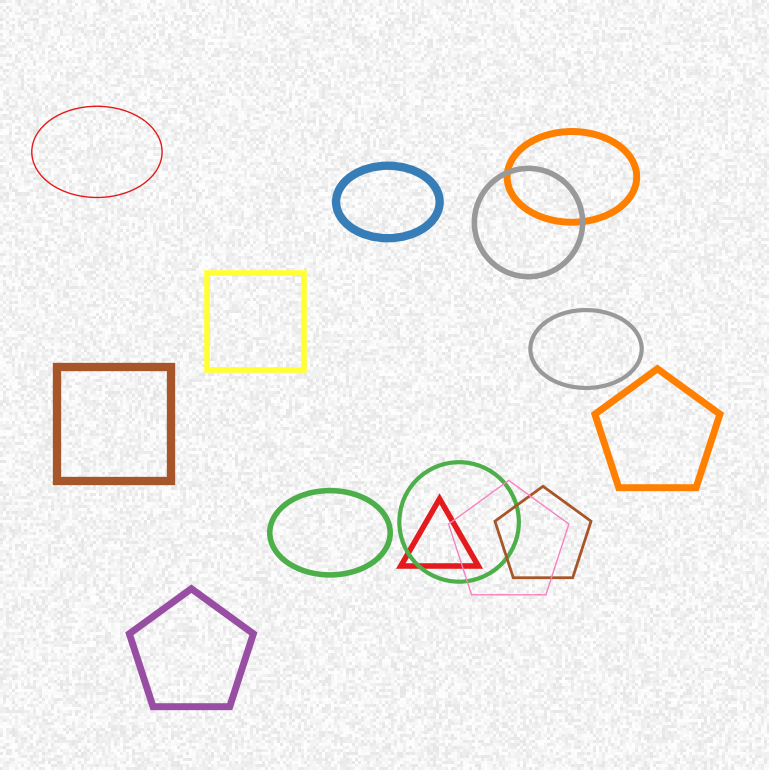[{"shape": "oval", "thickness": 0.5, "radius": 0.42, "center": [0.126, 0.803]}, {"shape": "triangle", "thickness": 2, "radius": 0.29, "center": [0.571, 0.294]}, {"shape": "oval", "thickness": 3, "radius": 0.34, "center": [0.504, 0.738]}, {"shape": "oval", "thickness": 2, "radius": 0.39, "center": [0.429, 0.308]}, {"shape": "circle", "thickness": 1.5, "radius": 0.39, "center": [0.596, 0.322]}, {"shape": "pentagon", "thickness": 2.5, "radius": 0.42, "center": [0.249, 0.151]}, {"shape": "oval", "thickness": 2.5, "radius": 0.42, "center": [0.743, 0.77]}, {"shape": "pentagon", "thickness": 2.5, "radius": 0.43, "center": [0.854, 0.436]}, {"shape": "square", "thickness": 2, "radius": 0.32, "center": [0.332, 0.582]}, {"shape": "pentagon", "thickness": 1, "radius": 0.33, "center": [0.705, 0.303]}, {"shape": "square", "thickness": 3, "radius": 0.37, "center": [0.148, 0.449]}, {"shape": "pentagon", "thickness": 0.5, "radius": 0.41, "center": [0.661, 0.294]}, {"shape": "oval", "thickness": 1.5, "radius": 0.36, "center": [0.761, 0.547]}, {"shape": "circle", "thickness": 2, "radius": 0.35, "center": [0.686, 0.711]}]